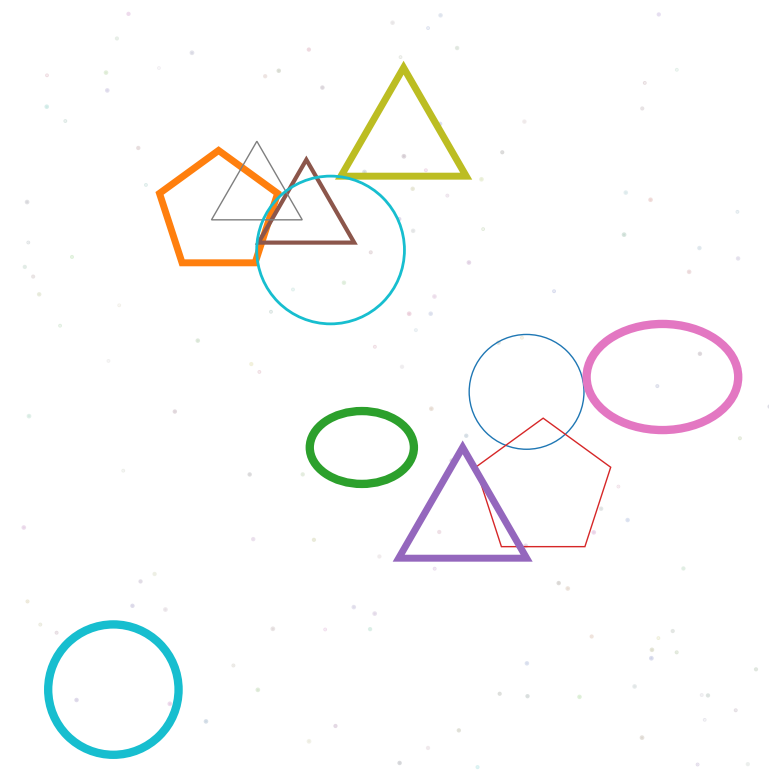[{"shape": "circle", "thickness": 0.5, "radius": 0.37, "center": [0.684, 0.491]}, {"shape": "pentagon", "thickness": 2.5, "radius": 0.4, "center": [0.284, 0.724]}, {"shape": "oval", "thickness": 3, "radius": 0.34, "center": [0.47, 0.419]}, {"shape": "pentagon", "thickness": 0.5, "radius": 0.46, "center": [0.705, 0.365]}, {"shape": "triangle", "thickness": 2.5, "radius": 0.48, "center": [0.601, 0.323]}, {"shape": "triangle", "thickness": 1.5, "radius": 0.36, "center": [0.398, 0.721]}, {"shape": "oval", "thickness": 3, "radius": 0.49, "center": [0.86, 0.51]}, {"shape": "triangle", "thickness": 0.5, "radius": 0.34, "center": [0.334, 0.749]}, {"shape": "triangle", "thickness": 2.5, "radius": 0.47, "center": [0.524, 0.818]}, {"shape": "circle", "thickness": 3, "radius": 0.42, "center": [0.147, 0.104]}, {"shape": "circle", "thickness": 1, "radius": 0.48, "center": [0.429, 0.675]}]